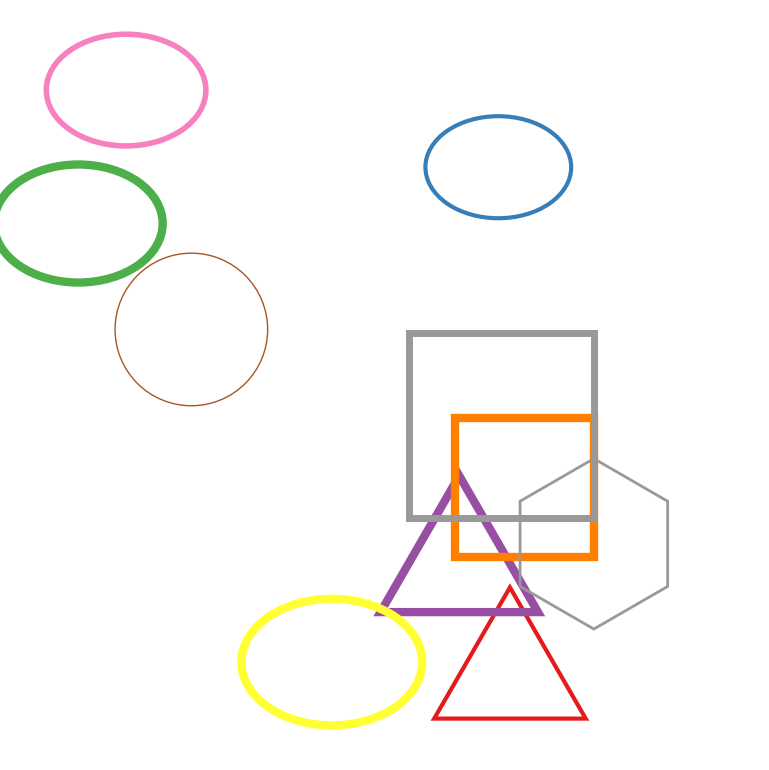[{"shape": "triangle", "thickness": 1.5, "radius": 0.57, "center": [0.662, 0.124]}, {"shape": "oval", "thickness": 1.5, "radius": 0.47, "center": [0.647, 0.783]}, {"shape": "oval", "thickness": 3, "radius": 0.55, "center": [0.102, 0.71]}, {"shape": "triangle", "thickness": 3, "radius": 0.59, "center": [0.596, 0.264]}, {"shape": "square", "thickness": 3, "radius": 0.45, "center": [0.681, 0.367]}, {"shape": "oval", "thickness": 3, "radius": 0.59, "center": [0.431, 0.14]}, {"shape": "circle", "thickness": 0.5, "radius": 0.5, "center": [0.249, 0.572]}, {"shape": "oval", "thickness": 2, "radius": 0.52, "center": [0.164, 0.883]}, {"shape": "hexagon", "thickness": 1, "radius": 0.55, "center": [0.771, 0.294]}, {"shape": "square", "thickness": 2.5, "radius": 0.6, "center": [0.652, 0.447]}]